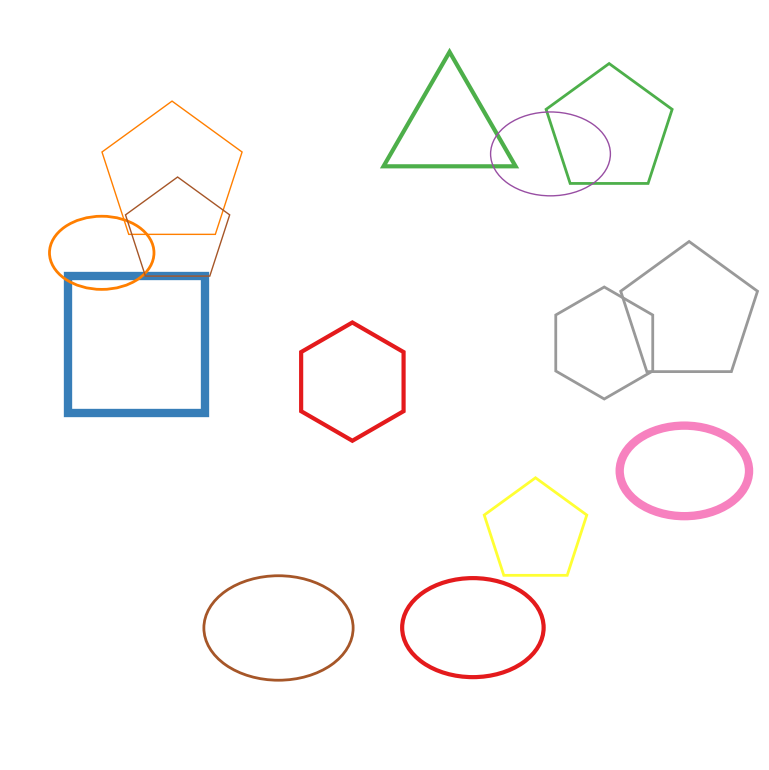[{"shape": "oval", "thickness": 1.5, "radius": 0.46, "center": [0.614, 0.185]}, {"shape": "hexagon", "thickness": 1.5, "radius": 0.38, "center": [0.458, 0.504]}, {"shape": "square", "thickness": 3, "radius": 0.44, "center": [0.177, 0.553]}, {"shape": "pentagon", "thickness": 1, "radius": 0.43, "center": [0.791, 0.831]}, {"shape": "triangle", "thickness": 1.5, "radius": 0.5, "center": [0.584, 0.834]}, {"shape": "oval", "thickness": 0.5, "radius": 0.39, "center": [0.715, 0.8]}, {"shape": "pentagon", "thickness": 0.5, "radius": 0.48, "center": [0.223, 0.773]}, {"shape": "oval", "thickness": 1, "radius": 0.34, "center": [0.132, 0.672]}, {"shape": "pentagon", "thickness": 1, "radius": 0.35, "center": [0.695, 0.309]}, {"shape": "pentagon", "thickness": 0.5, "radius": 0.36, "center": [0.231, 0.699]}, {"shape": "oval", "thickness": 1, "radius": 0.48, "center": [0.362, 0.184]}, {"shape": "oval", "thickness": 3, "radius": 0.42, "center": [0.889, 0.388]}, {"shape": "hexagon", "thickness": 1, "radius": 0.36, "center": [0.785, 0.555]}, {"shape": "pentagon", "thickness": 1, "radius": 0.47, "center": [0.895, 0.593]}]